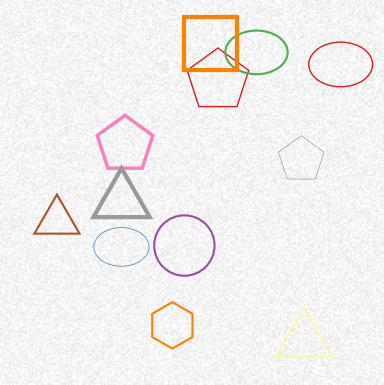[{"shape": "oval", "thickness": 1, "radius": 0.41, "center": [0.885, 0.833]}, {"shape": "pentagon", "thickness": 1, "radius": 0.42, "center": [0.566, 0.791]}, {"shape": "oval", "thickness": 0.5, "radius": 0.36, "center": [0.315, 0.359]}, {"shape": "oval", "thickness": 1.5, "radius": 0.4, "center": [0.666, 0.864]}, {"shape": "circle", "thickness": 1.5, "radius": 0.39, "center": [0.479, 0.362]}, {"shape": "hexagon", "thickness": 1.5, "radius": 0.3, "center": [0.448, 0.155]}, {"shape": "square", "thickness": 3, "radius": 0.34, "center": [0.547, 0.887]}, {"shape": "triangle", "thickness": 0.5, "radius": 0.42, "center": [0.79, 0.115]}, {"shape": "triangle", "thickness": 1.5, "radius": 0.34, "center": [0.148, 0.427]}, {"shape": "pentagon", "thickness": 2.5, "radius": 0.38, "center": [0.325, 0.625]}, {"shape": "pentagon", "thickness": 0.5, "radius": 0.31, "center": [0.783, 0.585]}, {"shape": "triangle", "thickness": 3, "radius": 0.42, "center": [0.316, 0.478]}]